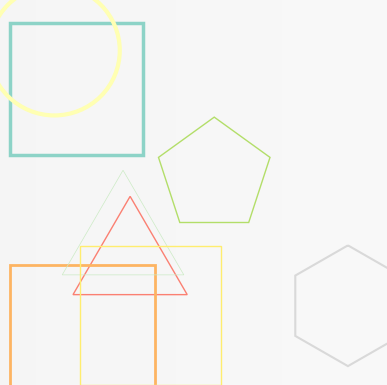[{"shape": "square", "thickness": 2.5, "radius": 0.86, "center": [0.197, 0.769]}, {"shape": "circle", "thickness": 3, "radius": 0.84, "center": [0.14, 0.869]}, {"shape": "triangle", "thickness": 1, "radius": 0.85, "center": [0.336, 0.32]}, {"shape": "square", "thickness": 2, "radius": 0.94, "center": [0.214, 0.124]}, {"shape": "pentagon", "thickness": 1, "radius": 0.76, "center": [0.553, 0.544]}, {"shape": "hexagon", "thickness": 1.5, "radius": 0.78, "center": [0.898, 0.206]}, {"shape": "triangle", "thickness": 0.5, "radius": 0.91, "center": [0.317, 0.377]}, {"shape": "square", "thickness": 1, "radius": 0.9, "center": [0.388, 0.18]}]